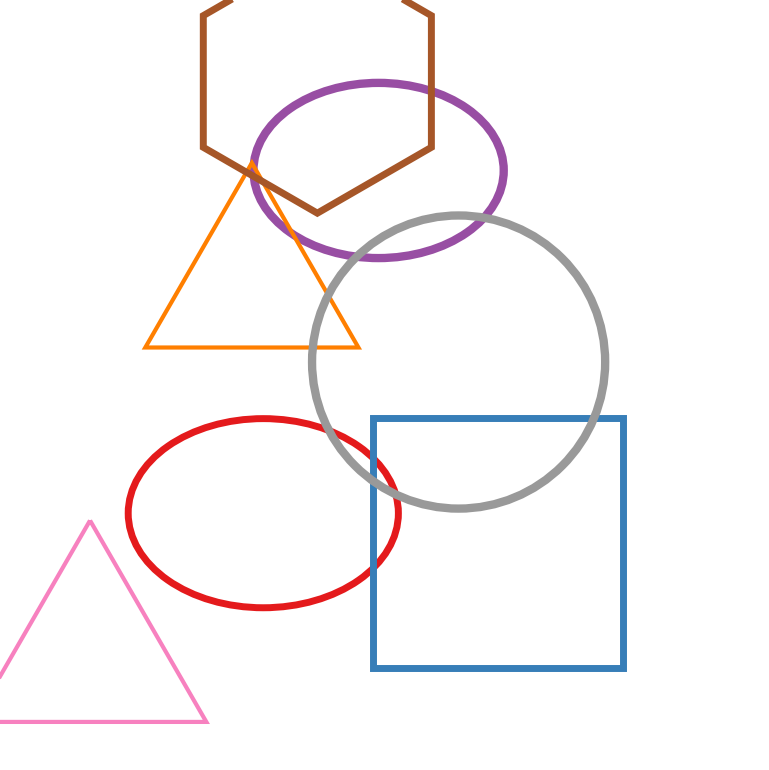[{"shape": "oval", "thickness": 2.5, "radius": 0.88, "center": [0.342, 0.334]}, {"shape": "square", "thickness": 2.5, "radius": 0.81, "center": [0.646, 0.295]}, {"shape": "oval", "thickness": 3, "radius": 0.81, "center": [0.492, 0.779]}, {"shape": "triangle", "thickness": 1.5, "radius": 0.8, "center": [0.327, 0.629]}, {"shape": "hexagon", "thickness": 2.5, "radius": 0.86, "center": [0.412, 0.894]}, {"shape": "triangle", "thickness": 1.5, "radius": 0.87, "center": [0.117, 0.15]}, {"shape": "circle", "thickness": 3, "radius": 0.95, "center": [0.596, 0.53]}]